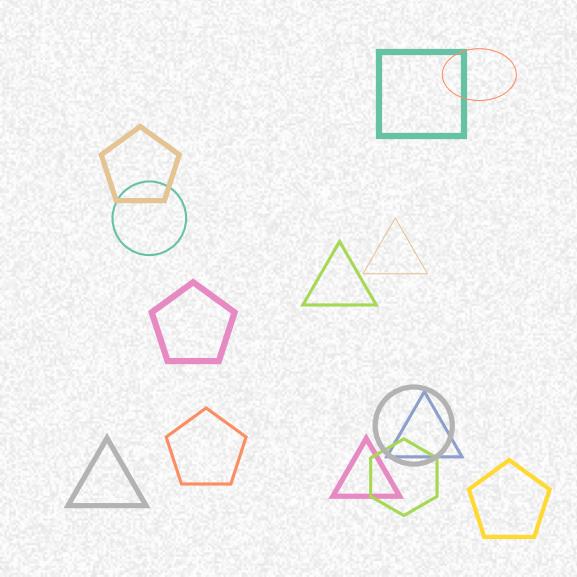[{"shape": "square", "thickness": 3, "radius": 0.37, "center": [0.73, 0.836]}, {"shape": "circle", "thickness": 1, "radius": 0.32, "center": [0.259, 0.621]}, {"shape": "pentagon", "thickness": 1.5, "radius": 0.36, "center": [0.357, 0.22]}, {"shape": "oval", "thickness": 0.5, "radius": 0.32, "center": [0.83, 0.87]}, {"shape": "triangle", "thickness": 1.5, "radius": 0.38, "center": [0.735, 0.246]}, {"shape": "pentagon", "thickness": 3, "radius": 0.38, "center": [0.335, 0.435]}, {"shape": "triangle", "thickness": 2.5, "radius": 0.33, "center": [0.634, 0.173]}, {"shape": "triangle", "thickness": 1.5, "radius": 0.37, "center": [0.588, 0.508]}, {"shape": "hexagon", "thickness": 1.5, "radius": 0.33, "center": [0.699, 0.173]}, {"shape": "pentagon", "thickness": 2, "radius": 0.37, "center": [0.882, 0.129]}, {"shape": "pentagon", "thickness": 2.5, "radius": 0.35, "center": [0.243, 0.709]}, {"shape": "triangle", "thickness": 0.5, "radius": 0.32, "center": [0.684, 0.557]}, {"shape": "circle", "thickness": 2.5, "radius": 0.33, "center": [0.716, 0.262]}, {"shape": "triangle", "thickness": 2.5, "radius": 0.39, "center": [0.185, 0.163]}]